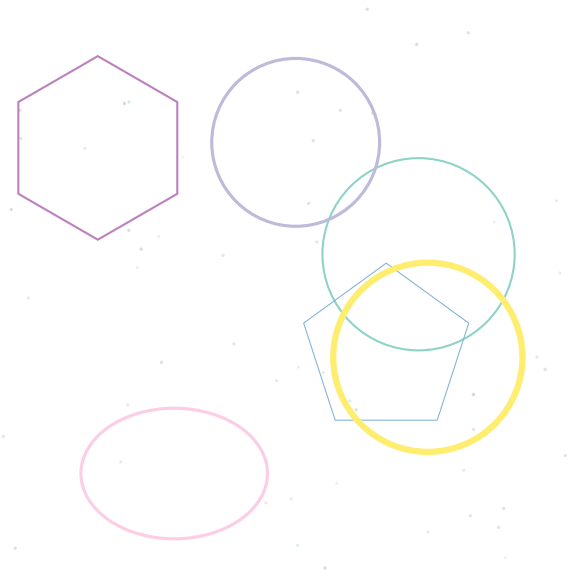[{"shape": "circle", "thickness": 1, "radius": 0.83, "center": [0.725, 0.559]}, {"shape": "circle", "thickness": 1.5, "radius": 0.73, "center": [0.512, 0.753]}, {"shape": "pentagon", "thickness": 0.5, "radius": 0.75, "center": [0.669, 0.393]}, {"shape": "oval", "thickness": 1.5, "radius": 0.81, "center": [0.302, 0.179]}, {"shape": "hexagon", "thickness": 1, "radius": 0.79, "center": [0.169, 0.743]}, {"shape": "circle", "thickness": 3, "radius": 0.82, "center": [0.741, 0.38]}]